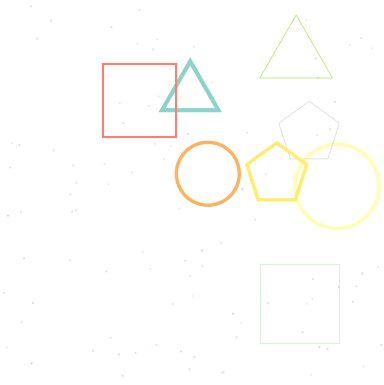[{"shape": "triangle", "thickness": 3, "radius": 0.42, "center": [0.494, 0.756]}, {"shape": "circle", "thickness": 2.5, "radius": 0.55, "center": [0.875, 0.516]}, {"shape": "square", "thickness": 1.5, "radius": 0.47, "center": [0.361, 0.739]}, {"shape": "circle", "thickness": 2.5, "radius": 0.41, "center": [0.54, 0.549]}, {"shape": "triangle", "thickness": 0.5, "radius": 0.54, "center": [0.769, 0.852]}, {"shape": "pentagon", "thickness": 0.5, "radius": 0.41, "center": [0.803, 0.654]}, {"shape": "square", "thickness": 0.5, "radius": 0.51, "center": [0.779, 0.212]}, {"shape": "pentagon", "thickness": 2.5, "radius": 0.41, "center": [0.719, 0.547]}]